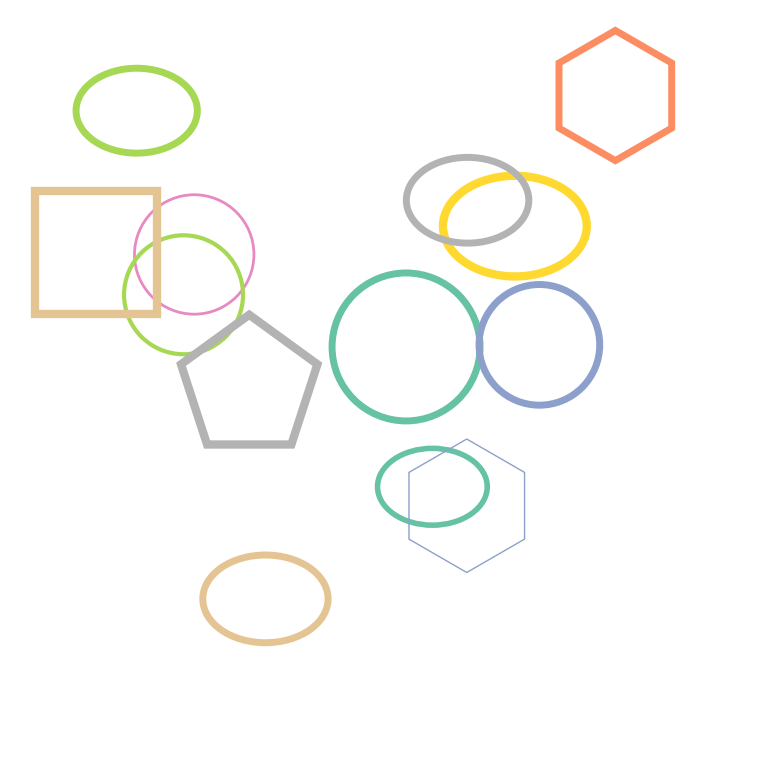[{"shape": "circle", "thickness": 2.5, "radius": 0.48, "center": [0.527, 0.549]}, {"shape": "oval", "thickness": 2, "radius": 0.36, "center": [0.562, 0.368]}, {"shape": "hexagon", "thickness": 2.5, "radius": 0.42, "center": [0.799, 0.876]}, {"shape": "hexagon", "thickness": 0.5, "radius": 0.43, "center": [0.606, 0.343]}, {"shape": "circle", "thickness": 2.5, "radius": 0.39, "center": [0.701, 0.552]}, {"shape": "circle", "thickness": 1, "radius": 0.39, "center": [0.252, 0.67]}, {"shape": "circle", "thickness": 1.5, "radius": 0.39, "center": [0.238, 0.617]}, {"shape": "oval", "thickness": 2.5, "radius": 0.39, "center": [0.178, 0.856]}, {"shape": "oval", "thickness": 3, "radius": 0.47, "center": [0.669, 0.706]}, {"shape": "square", "thickness": 3, "radius": 0.4, "center": [0.125, 0.672]}, {"shape": "oval", "thickness": 2.5, "radius": 0.41, "center": [0.345, 0.222]}, {"shape": "pentagon", "thickness": 3, "radius": 0.47, "center": [0.324, 0.498]}, {"shape": "oval", "thickness": 2.5, "radius": 0.4, "center": [0.607, 0.74]}]